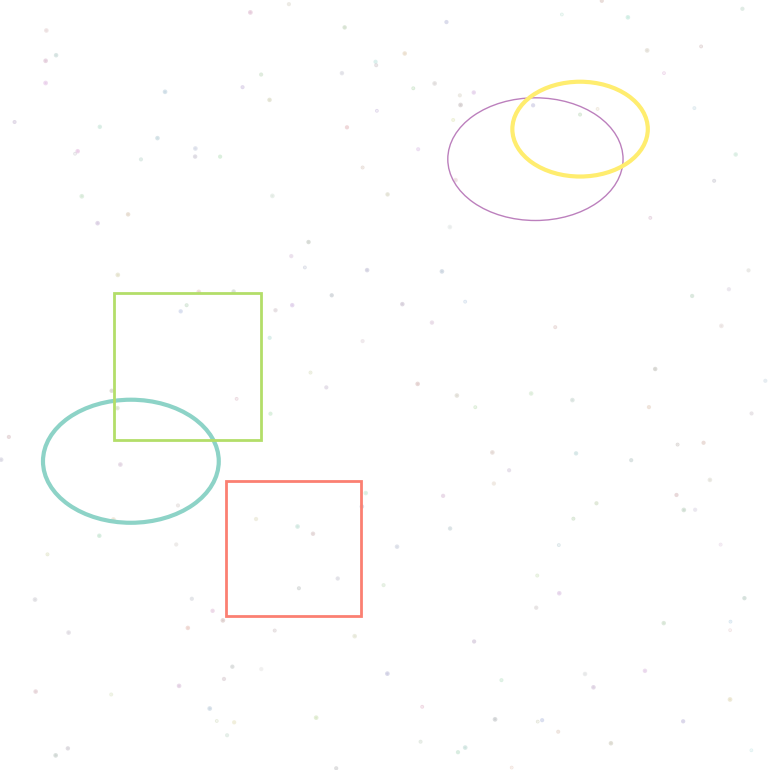[{"shape": "oval", "thickness": 1.5, "radius": 0.57, "center": [0.17, 0.401]}, {"shape": "square", "thickness": 1, "radius": 0.44, "center": [0.381, 0.288]}, {"shape": "square", "thickness": 1, "radius": 0.48, "center": [0.243, 0.524]}, {"shape": "oval", "thickness": 0.5, "radius": 0.57, "center": [0.695, 0.793]}, {"shape": "oval", "thickness": 1.5, "radius": 0.44, "center": [0.753, 0.832]}]